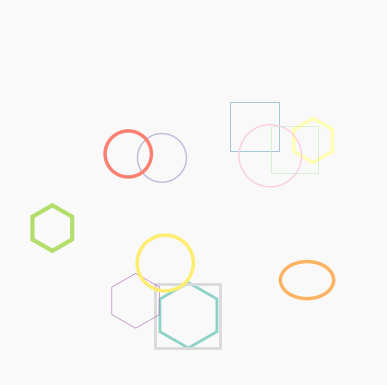[{"shape": "hexagon", "thickness": 2, "radius": 0.42, "center": [0.486, 0.181]}, {"shape": "hexagon", "thickness": 2.5, "radius": 0.29, "center": [0.808, 0.635]}, {"shape": "circle", "thickness": 1, "radius": 0.32, "center": [0.418, 0.59]}, {"shape": "circle", "thickness": 2.5, "radius": 0.3, "center": [0.331, 0.6]}, {"shape": "square", "thickness": 0.5, "radius": 0.32, "center": [0.656, 0.67]}, {"shape": "oval", "thickness": 2.5, "radius": 0.34, "center": [0.792, 0.272]}, {"shape": "hexagon", "thickness": 3, "radius": 0.3, "center": [0.135, 0.408]}, {"shape": "circle", "thickness": 1, "radius": 0.4, "center": [0.697, 0.596]}, {"shape": "square", "thickness": 2, "radius": 0.42, "center": [0.484, 0.179]}, {"shape": "hexagon", "thickness": 0.5, "radius": 0.36, "center": [0.35, 0.219]}, {"shape": "square", "thickness": 0.5, "radius": 0.3, "center": [0.76, 0.611]}, {"shape": "circle", "thickness": 2.5, "radius": 0.36, "center": [0.427, 0.317]}]